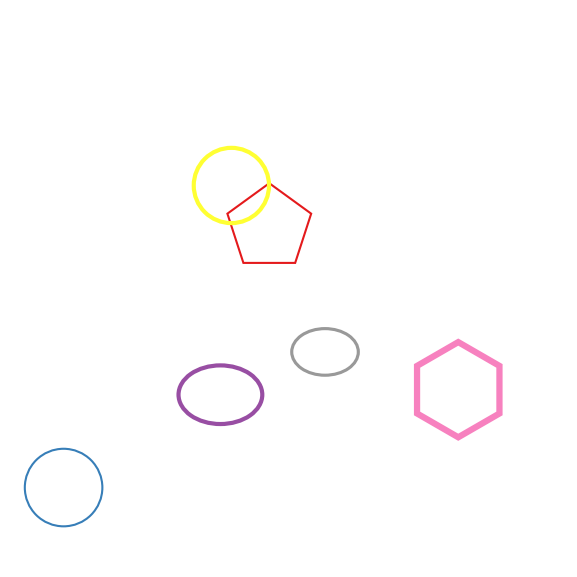[{"shape": "pentagon", "thickness": 1, "radius": 0.38, "center": [0.466, 0.606]}, {"shape": "circle", "thickness": 1, "radius": 0.34, "center": [0.11, 0.155]}, {"shape": "oval", "thickness": 2, "radius": 0.36, "center": [0.382, 0.316]}, {"shape": "circle", "thickness": 2, "radius": 0.33, "center": [0.401, 0.678]}, {"shape": "hexagon", "thickness": 3, "radius": 0.41, "center": [0.794, 0.324]}, {"shape": "oval", "thickness": 1.5, "radius": 0.29, "center": [0.563, 0.39]}]